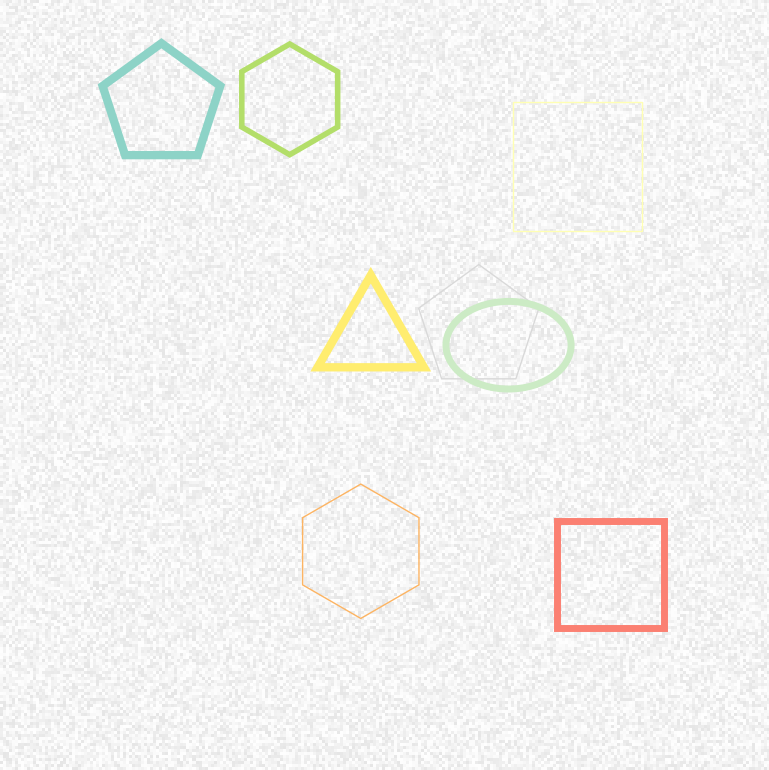[{"shape": "pentagon", "thickness": 3, "radius": 0.4, "center": [0.21, 0.864]}, {"shape": "square", "thickness": 0.5, "radius": 0.42, "center": [0.749, 0.784]}, {"shape": "square", "thickness": 2.5, "radius": 0.35, "center": [0.793, 0.254]}, {"shape": "hexagon", "thickness": 0.5, "radius": 0.44, "center": [0.469, 0.284]}, {"shape": "hexagon", "thickness": 2, "radius": 0.36, "center": [0.376, 0.871]}, {"shape": "pentagon", "thickness": 0.5, "radius": 0.41, "center": [0.622, 0.574]}, {"shape": "oval", "thickness": 2.5, "radius": 0.41, "center": [0.66, 0.552]}, {"shape": "triangle", "thickness": 3, "radius": 0.4, "center": [0.482, 0.563]}]